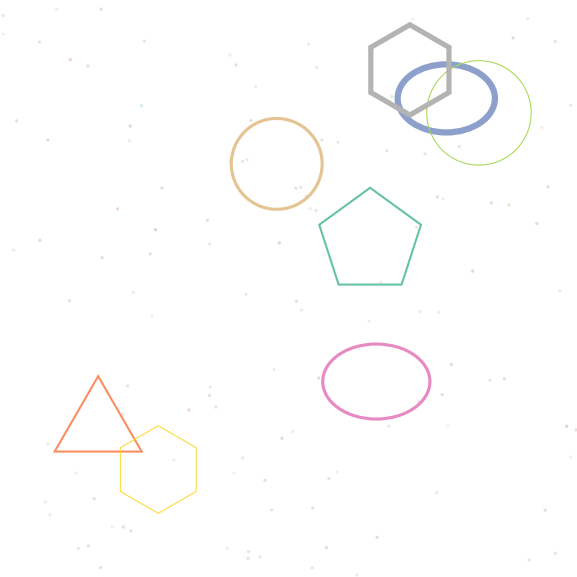[{"shape": "pentagon", "thickness": 1, "radius": 0.46, "center": [0.641, 0.581]}, {"shape": "triangle", "thickness": 1, "radius": 0.43, "center": [0.17, 0.261]}, {"shape": "oval", "thickness": 3, "radius": 0.42, "center": [0.773, 0.829]}, {"shape": "oval", "thickness": 1.5, "radius": 0.46, "center": [0.652, 0.338]}, {"shape": "circle", "thickness": 0.5, "radius": 0.45, "center": [0.829, 0.804]}, {"shape": "hexagon", "thickness": 0.5, "radius": 0.38, "center": [0.274, 0.186]}, {"shape": "circle", "thickness": 1.5, "radius": 0.39, "center": [0.479, 0.715]}, {"shape": "hexagon", "thickness": 2.5, "radius": 0.39, "center": [0.71, 0.878]}]